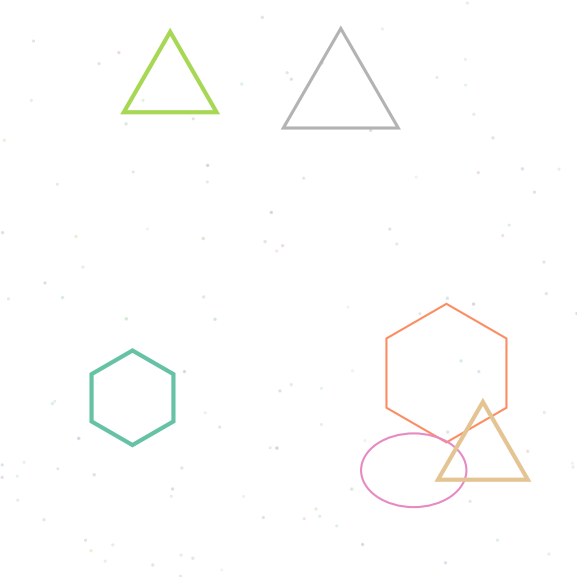[{"shape": "hexagon", "thickness": 2, "radius": 0.41, "center": [0.229, 0.31]}, {"shape": "hexagon", "thickness": 1, "radius": 0.6, "center": [0.773, 0.353]}, {"shape": "oval", "thickness": 1, "radius": 0.46, "center": [0.716, 0.185]}, {"shape": "triangle", "thickness": 2, "radius": 0.46, "center": [0.295, 0.851]}, {"shape": "triangle", "thickness": 2, "radius": 0.45, "center": [0.836, 0.213]}, {"shape": "triangle", "thickness": 1.5, "radius": 0.57, "center": [0.59, 0.835]}]